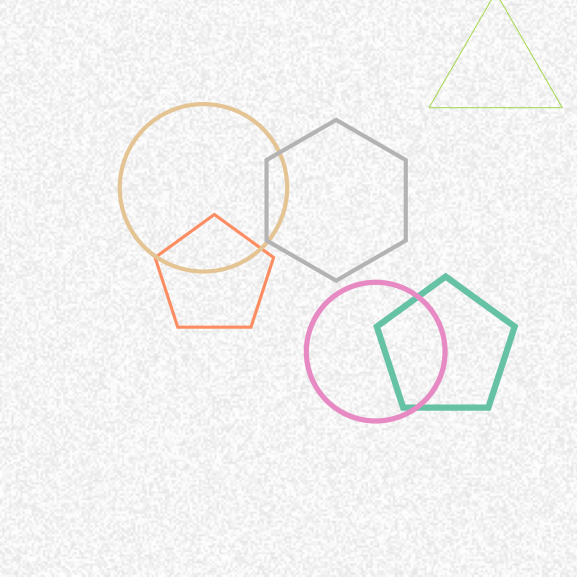[{"shape": "pentagon", "thickness": 3, "radius": 0.63, "center": [0.772, 0.395]}, {"shape": "pentagon", "thickness": 1.5, "radius": 0.54, "center": [0.371, 0.52]}, {"shape": "circle", "thickness": 2.5, "radius": 0.6, "center": [0.651, 0.39]}, {"shape": "triangle", "thickness": 0.5, "radius": 0.67, "center": [0.858, 0.879]}, {"shape": "circle", "thickness": 2, "radius": 0.72, "center": [0.352, 0.674]}, {"shape": "hexagon", "thickness": 2, "radius": 0.7, "center": [0.582, 0.652]}]